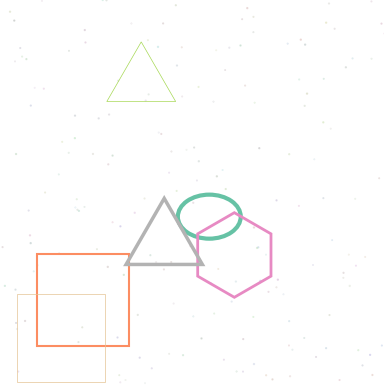[{"shape": "oval", "thickness": 3, "radius": 0.41, "center": [0.544, 0.437]}, {"shape": "square", "thickness": 1.5, "radius": 0.6, "center": [0.215, 0.22]}, {"shape": "hexagon", "thickness": 2, "radius": 0.55, "center": [0.609, 0.338]}, {"shape": "triangle", "thickness": 0.5, "radius": 0.52, "center": [0.367, 0.788]}, {"shape": "square", "thickness": 0.5, "radius": 0.58, "center": [0.159, 0.122]}, {"shape": "triangle", "thickness": 2.5, "radius": 0.57, "center": [0.427, 0.37]}]